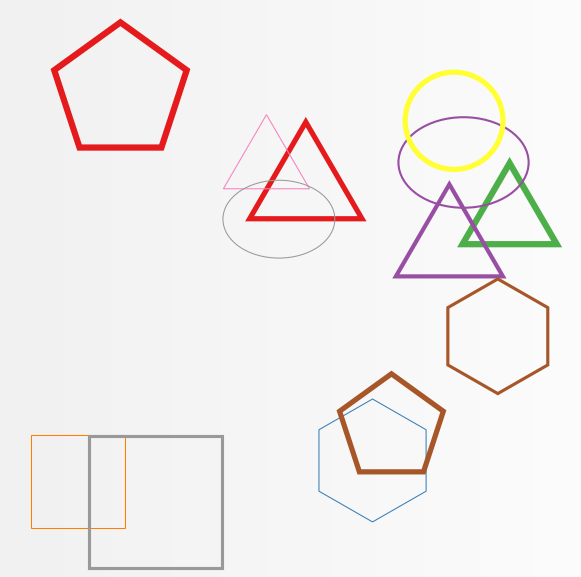[{"shape": "pentagon", "thickness": 3, "radius": 0.6, "center": [0.207, 0.841]}, {"shape": "triangle", "thickness": 2.5, "radius": 0.56, "center": [0.526, 0.676]}, {"shape": "hexagon", "thickness": 0.5, "radius": 0.53, "center": [0.641, 0.202]}, {"shape": "triangle", "thickness": 3, "radius": 0.47, "center": [0.877, 0.623]}, {"shape": "oval", "thickness": 1, "radius": 0.56, "center": [0.797, 0.718]}, {"shape": "triangle", "thickness": 2, "radius": 0.53, "center": [0.773, 0.574]}, {"shape": "square", "thickness": 0.5, "radius": 0.4, "center": [0.134, 0.166]}, {"shape": "circle", "thickness": 2.5, "radius": 0.42, "center": [0.781, 0.79]}, {"shape": "pentagon", "thickness": 2.5, "radius": 0.47, "center": [0.673, 0.258]}, {"shape": "hexagon", "thickness": 1.5, "radius": 0.5, "center": [0.856, 0.417]}, {"shape": "triangle", "thickness": 0.5, "radius": 0.43, "center": [0.458, 0.715]}, {"shape": "oval", "thickness": 0.5, "radius": 0.48, "center": [0.48, 0.62]}, {"shape": "square", "thickness": 1.5, "radius": 0.57, "center": [0.267, 0.13]}]